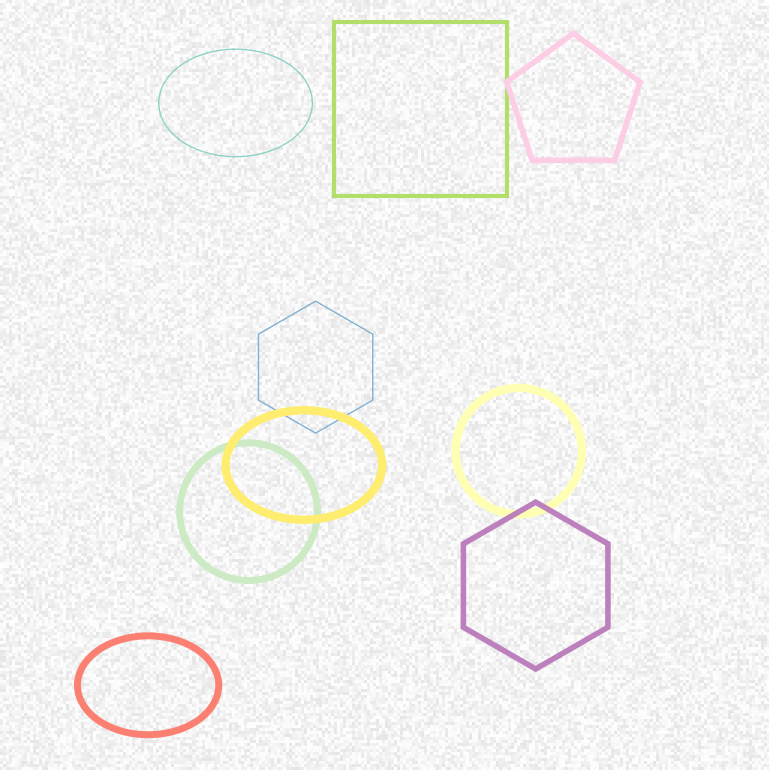[{"shape": "oval", "thickness": 0.5, "radius": 0.5, "center": [0.306, 0.866]}, {"shape": "circle", "thickness": 3, "radius": 0.41, "center": [0.674, 0.414]}, {"shape": "oval", "thickness": 2.5, "radius": 0.46, "center": [0.192, 0.11]}, {"shape": "hexagon", "thickness": 0.5, "radius": 0.43, "center": [0.41, 0.523]}, {"shape": "square", "thickness": 1.5, "radius": 0.56, "center": [0.546, 0.858]}, {"shape": "pentagon", "thickness": 2, "radius": 0.46, "center": [0.745, 0.865]}, {"shape": "hexagon", "thickness": 2, "radius": 0.54, "center": [0.696, 0.24]}, {"shape": "circle", "thickness": 2.5, "radius": 0.45, "center": [0.323, 0.336]}, {"shape": "oval", "thickness": 3, "radius": 0.51, "center": [0.395, 0.396]}]